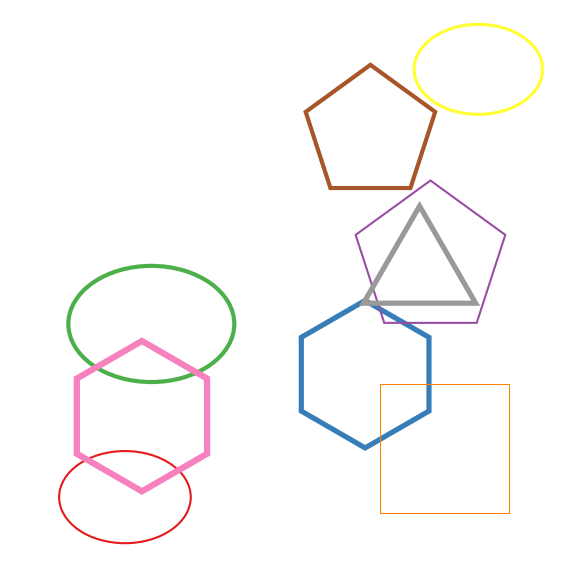[{"shape": "oval", "thickness": 1, "radius": 0.57, "center": [0.216, 0.138]}, {"shape": "hexagon", "thickness": 2.5, "radius": 0.64, "center": [0.632, 0.351]}, {"shape": "oval", "thickness": 2, "radius": 0.72, "center": [0.262, 0.438]}, {"shape": "pentagon", "thickness": 1, "radius": 0.68, "center": [0.745, 0.55]}, {"shape": "square", "thickness": 0.5, "radius": 0.56, "center": [0.77, 0.222]}, {"shape": "oval", "thickness": 1.5, "radius": 0.56, "center": [0.828, 0.879]}, {"shape": "pentagon", "thickness": 2, "radius": 0.59, "center": [0.641, 0.769]}, {"shape": "hexagon", "thickness": 3, "radius": 0.65, "center": [0.246, 0.279]}, {"shape": "triangle", "thickness": 2.5, "radius": 0.56, "center": [0.727, 0.53]}]